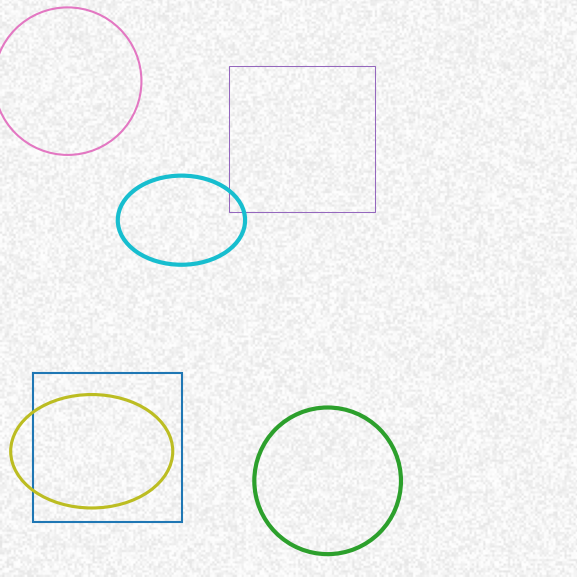[{"shape": "square", "thickness": 1, "radius": 0.65, "center": [0.186, 0.224]}, {"shape": "circle", "thickness": 2, "radius": 0.63, "center": [0.567, 0.167]}, {"shape": "square", "thickness": 0.5, "radius": 0.63, "center": [0.523, 0.758]}, {"shape": "circle", "thickness": 1, "radius": 0.64, "center": [0.117, 0.859]}, {"shape": "oval", "thickness": 1.5, "radius": 0.7, "center": [0.159, 0.218]}, {"shape": "oval", "thickness": 2, "radius": 0.55, "center": [0.314, 0.618]}]